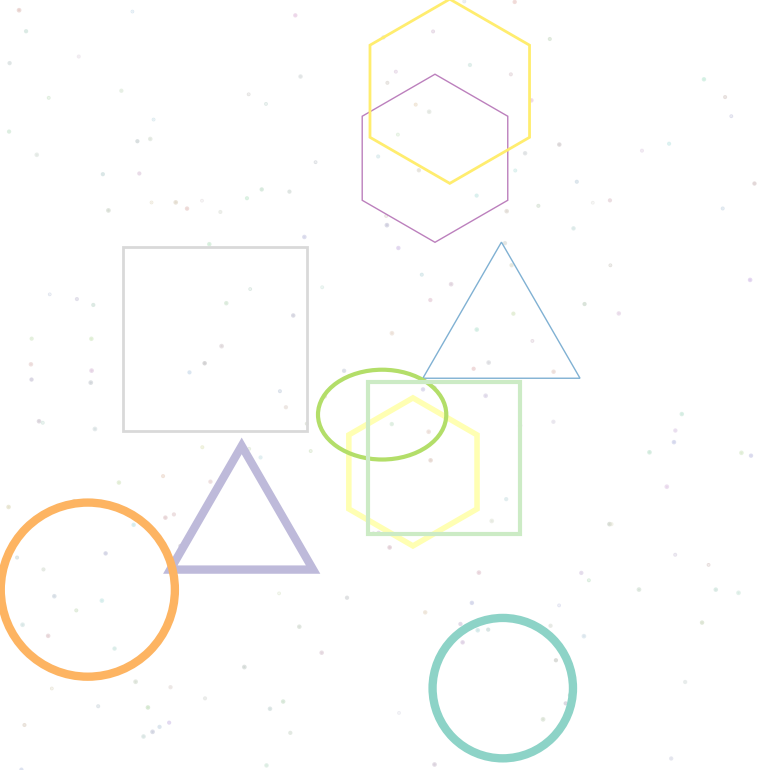[{"shape": "circle", "thickness": 3, "radius": 0.46, "center": [0.653, 0.106]}, {"shape": "hexagon", "thickness": 2, "radius": 0.48, "center": [0.536, 0.387]}, {"shape": "triangle", "thickness": 3, "radius": 0.54, "center": [0.314, 0.314]}, {"shape": "triangle", "thickness": 0.5, "radius": 0.59, "center": [0.651, 0.568]}, {"shape": "circle", "thickness": 3, "radius": 0.57, "center": [0.114, 0.234]}, {"shape": "oval", "thickness": 1.5, "radius": 0.42, "center": [0.496, 0.462]}, {"shape": "square", "thickness": 1, "radius": 0.6, "center": [0.279, 0.56]}, {"shape": "hexagon", "thickness": 0.5, "radius": 0.55, "center": [0.565, 0.794]}, {"shape": "square", "thickness": 1.5, "radius": 0.49, "center": [0.577, 0.405]}, {"shape": "hexagon", "thickness": 1, "radius": 0.6, "center": [0.584, 0.881]}]